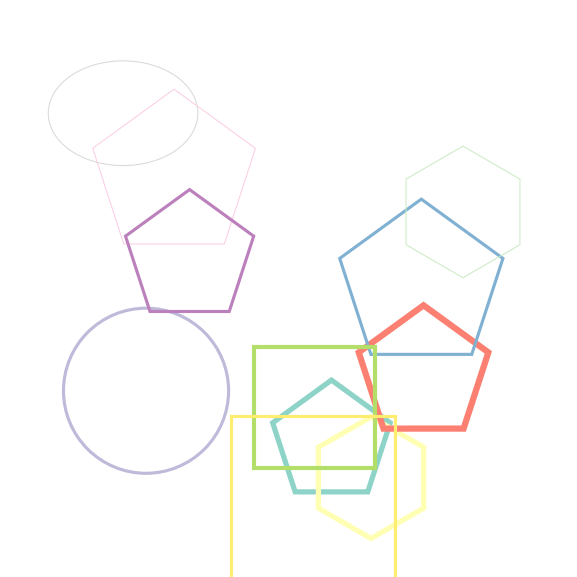[{"shape": "pentagon", "thickness": 2.5, "radius": 0.53, "center": [0.574, 0.234]}, {"shape": "hexagon", "thickness": 2.5, "radius": 0.53, "center": [0.643, 0.172]}, {"shape": "circle", "thickness": 1.5, "radius": 0.71, "center": [0.253, 0.323]}, {"shape": "pentagon", "thickness": 3, "radius": 0.59, "center": [0.733, 0.352]}, {"shape": "pentagon", "thickness": 1.5, "radius": 0.74, "center": [0.73, 0.506]}, {"shape": "square", "thickness": 2, "radius": 0.52, "center": [0.544, 0.294]}, {"shape": "pentagon", "thickness": 0.5, "radius": 0.74, "center": [0.301, 0.697]}, {"shape": "oval", "thickness": 0.5, "radius": 0.65, "center": [0.213, 0.803]}, {"shape": "pentagon", "thickness": 1.5, "radius": 0.58, "center": [0.328, 0.554]}, {"shape": "hexagon", "thickness": 0.5, "radius": 0.57, "center": [0.802, 0.632]}, {"shape": "square", "thickness": 1.5, "radius": 0.71, "center": [0.543, 0.136]}]